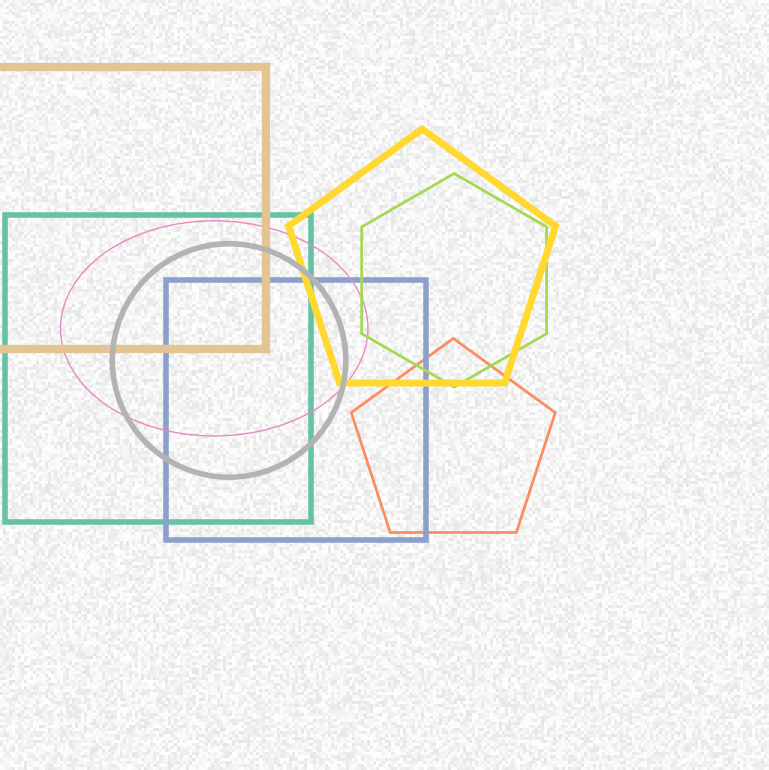[{"shape": "square", "thickness": 2, "radius": 0.99, "center": [0.205, 0.521]}, {"shape": "pentagon", "thickness": 1, "radius": 0.7, "center": [0.589, 0.421]}, {"shape": "square", "thickness": 2, "radius": 0.84, "center": [0.384, 0.467]}, {"shape": "oval", "thickness": 0.5, "radius": 1.0, "center": [0.278, 0.574]}, {"shape": "hexagon", "thickness": 1, "radius": 0.69, "center": [0.59, 0.636]}, {"shape": "pentagon", "thickness": 2.5, "radius": 0.91, "center": [0.548, 0.65]}, {"shape": "square", "thickness": 3, "radius": 0.91, "center": [0.163, 0.73]}, {"shape": "circle", "thickness": 2, "radius": 0.76, "center": [0.297, 0.532]}]